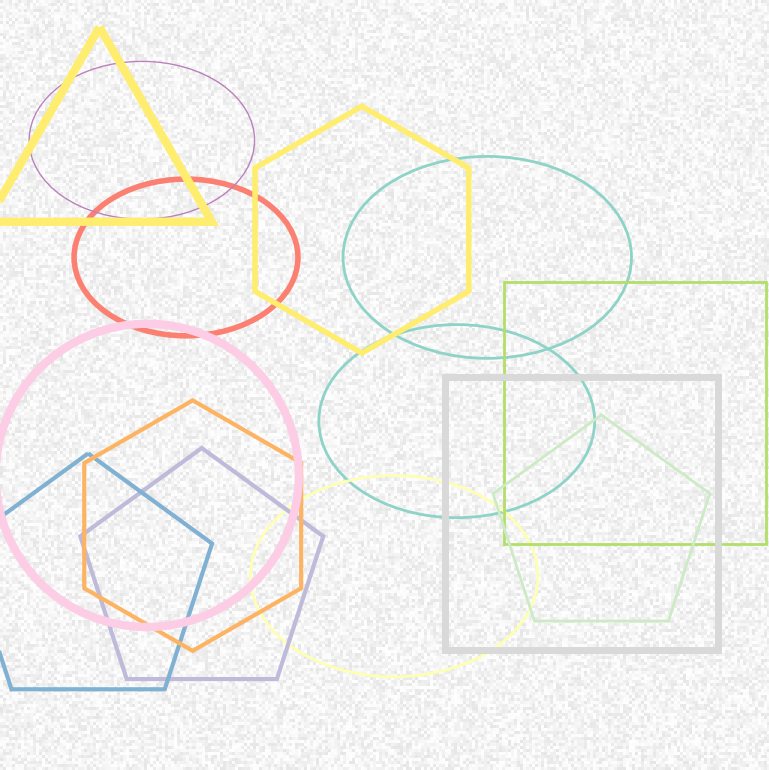[{"shape": "oval", "thickness": 1, "radius": 0.9, "center": [0.593, 0.453]}, {"shape": "oval", "thickness": 1, "radius": 0.94, "center": [0.633, 0.666]}, {"shape": "oval", "thickness": 1, "radius": 0.93, "center": [0.512, 0.252]}, {"shape": "pentagon", "thickness": 1.5, "radius": 0.83, "center": [0.262, 0.252]}, {"shape": "oval", "thickness": 2, "radius": 0.73, "center": [0.242, 0.666]}, {"shape": "pentagon", "thickness": 1.5, "radius": 0.85, "center": [0.114, 0.242]}, {"shape": "hexagon", "thickness": 1.5, "radius": 0.81, "center": [0.25, 0.317]}, {"shape": "square", "thickness": 1, "radius": 0.85, "center": [0.825, 0.464]}, {"shape": "circle", "thickness": 3, "radius": 0.98, "center": [0.191, 0.383]}, {"shape": "square", "thickness": 2.5, "radius": 0.89, "center": [0.755, 0.333]}, {"shape": "oval", "thickness": 0.5, "radius": 0.73, "center": [0.184, 0.818]}, {"shape": "pentagon", "thickness": 1, "radius": 0.74, "center": [0.781, 0.313]}, {"shape": "triangle", "thickness": 3, "radius": 0.84, "center": [0.129, 0.796]}, {"shape": "hexagon", "thickness": 2, "radius": 0.8, "center": [0.47, 0.702]}]